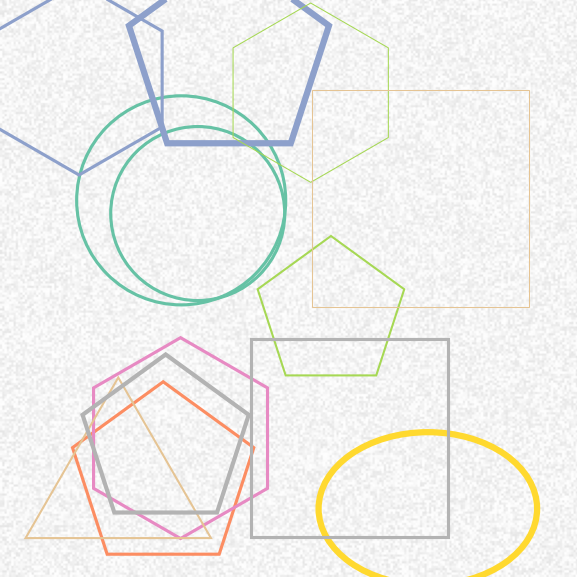[{"shape": "circle", "thickness": 1.5, "radius": 0.91, "center": [0.314, 0.652]}, {"shape": "circle", "thickness": 1.5, "radius": 0.75, "center": [0.342, 0.629]}, {"shape": "pentagon", "thickness": 1.5, "radius": 0.83, "center": [0.283, 0.173]}, {"shape": "pentagon", "thickness": 3, "radius": 0.91, "center": [0.396, 0.898]}, {"shape": "hexagon", "thickness": 1.5, "radius": 0.83, "center": [0.137, 0.862]}, {"shape": "hexagon", "thickness": 1.5, "radius": 0.87, "center": [0.313, 0.24]}, {"shape": "pentagon", "thickness": 1, "radius": 0.67, "center": [0.573, 0.457]}, {"shape": "hexagon", "thickness": 0.5, "radius": 0.78, "center": [0.538, 0.839]}, {"shape": "oval", "thickness": 3, "radius": 0.95, "center": [0.741, 0.118]}, {"shape": "triangle", "thickness": 1, "radius": 0.93, "center": [0.205, 0.16]}, {"shape": "square", "thickness": 0.5, "radius": 0.94, "center": [0.729, 0.656]}, {"shape": "square", "thickness": 1.5, "radius": 0.86, "center": [0.605, 0.241]}, {"shape": "pentagon", "thickness": 2, "radius": 0.76, "center": [0.287, 0.234]}]